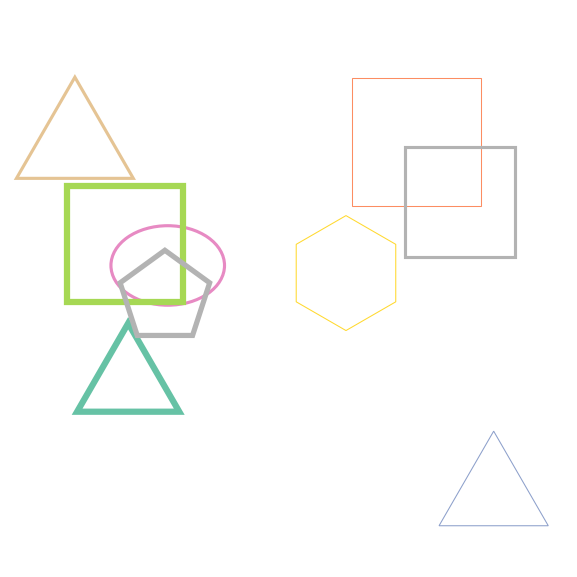[{"shape": "triangle", "thickness": 3, "radius": 0.51, "center": [0.222, 0.337]}, {"shape": "square", "thickness": 0.5, "radius": 0.56, "center": [0.721, 0.754]}, {"shape": "triangle", "thickness": 0.5, "radius": 0.55, "center": [0.855, 0.143]}, {"shape": "oval", "thickness": 1.5, "radius": 0.49, "center": [0.29, 0.539]}, {"shape": "square", "thickness": 3, "radius": 0.5, "center": [0.216, 0.576]}, {"shape": "hexagon", "thickness": 0.5, "radius": 0.5, "center": [0.599, 0.526]}, {"shape": "triangle", "thickness": 1.5, "radius": 0.58, "center": [0.13, 0.749]}, {"shape": "pentagon", "thickness": 2.5, "radius": 0.41, "center": [0.286, 0.484]}, {"shape": "square", "thickness": 1.5, "radius": 0.48, "center": [0.797, 0.649]}]